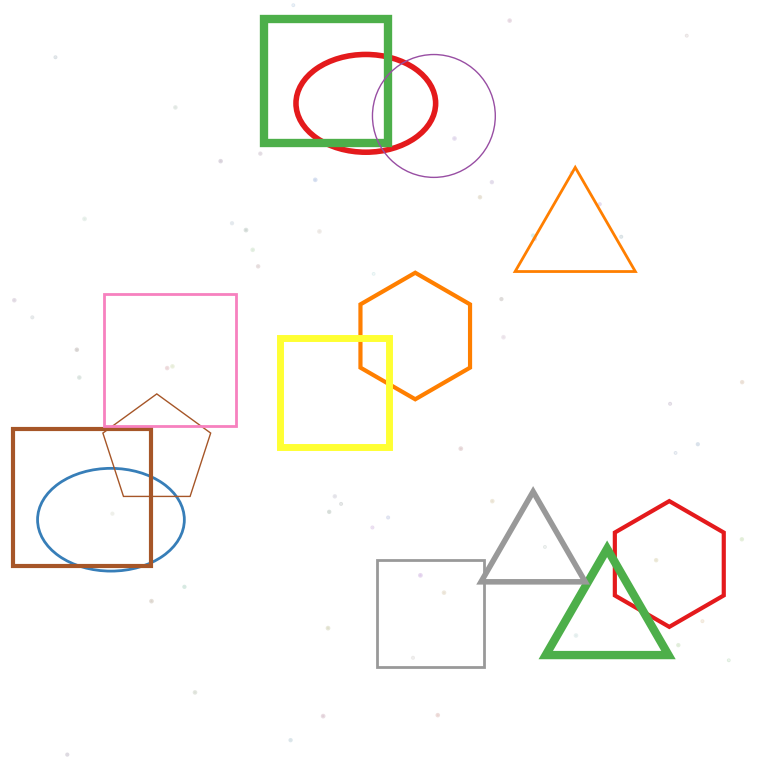[{"shape": "hexagon", "thickness": 1.5, "radius": 0.41, "center": [0.869, 0.268]}, {"shape": "oval", "thickness": 2, "radius": 0.45, "center": [0.475, 0.866]}, {"shape": "oval", "thickness": 1, "radius": 0.48, "center": [0.144, 0.325]}, {"shape": "triangle", "thickness": 3, "radius": 0.46, "center": [0.788, 0.195]}, {"shape": "square", "thickness": 3, "radius": 0.4, "center": [0.424, 0.895]}, {"shape": "circle", "thickness": 0.5, "radius": 0.4, "center": [0.563, 0.849]}, {"shape": "hexagon", "thickness": 1.5, "radius": 0.41, "center": [0.539, 0.564]}, {"shape": "triangle", "thickness": 1, "radius": 0.45, "center": [0.747, 0.692]}, {"shape": "square", "thickness": 2.5, "radius": 0.35, "center": [0.434, 0.49]}, {"shape": "pentagon", "thickness": 0.5, "radius": 0.37, "center": [0.204, 0.415]}, {"shape": "square", "thickness": 1.5, "radius": 0.45, "center": [0.107, 0.354]}, {"shape": "square", "thickness": 1, "radius": 0.43, "center": [0.221, 0.533]}, {"shape": "triangle", "thickness": 2, "radius": 0.39, "center": [0.692, 0.283]}, {"shape": "square", "thickness": 1, "radius": 0.35, "center": [0.559, 0.204]}]